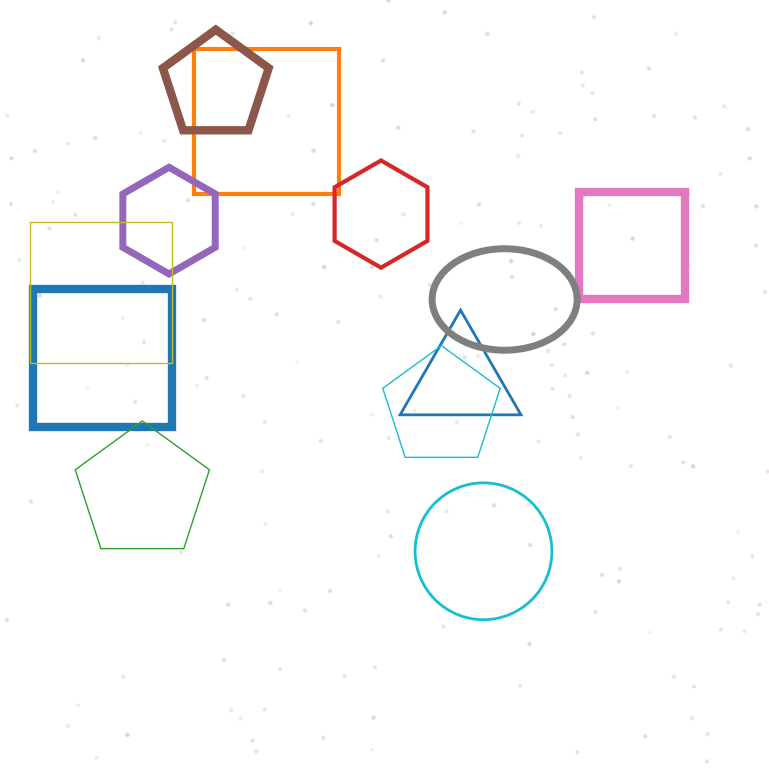[{"shape": "square", "thickness": 3, "radius": 0.45, "center": [0.133, 0.535]}, {"shape": "triangle", "thickness": 1, "radius": 0.45, "center": [0.598, 0.507]}, {"shape": "square", "thickness": 1.5, "radius": 0.47, "center": [0.346, 0.842]}, {"shape": "pentagon", "thickness": 0.5, "radius": 0.46, "center": [0.185, 0.362]}, {"shape": "hexagon", "thickness": 1.5, "radius": 0.35, "center": [0.495, 0.722]}, {"shape": "hexagon", "thickness": 2.5, "radius": 0.35, "center": [0.22, 0.713]}, {"shape": "pentagon", "thickness": 3, "radius": 0.36, "center": [0.28, 0.889]}, {"shape": "square", "thickness": 3, "radius": 0.35, "center": [0.821, 0.681]}, {"shape": "oval", "thickness": 2.5, "radius": 0.47, "center": [0.655, 0.611]}, {"shape": "square", "thickness": 0.5, "radius": 0.46, "center": [0.131, 0.621]}, {"shape": "circle", "thickness": 1, "radius": 0.44, "center": [0.628, 0.284]}, {"shape": "pentagon", "thickness": 0.5, "radius": 0.4, "center": [0.573, 0.471]}]